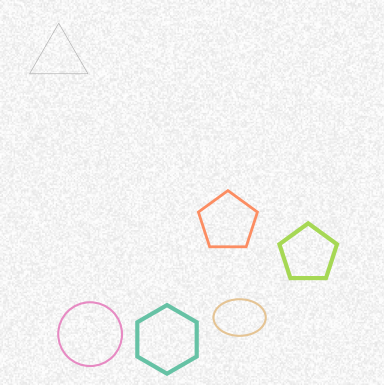[{"shape": "hexagon", "thickness": 3, "radius": 0.45, "center": [0.434, 0.119]}, {"shape": "pentagon", "thickness": 2, "radius": 0.4, "center": [0.592, 0.424]}, {"shape": "circle", "thickness": 1.5, "radius": 0.41, "center": [0.234, 0.132]}, {"shape": "pentagon", "thickness": 3, "radius": 0.39, "center": [0.801, 0.341]}, {"shape": "oval", "thickness": 1.5, "radius": 0.34, "center": [0.622, 0.175]}, {"shape": "triangle", "thickness": 0.5, "radius": 0.44, "center": [0.153, 0.852]}]